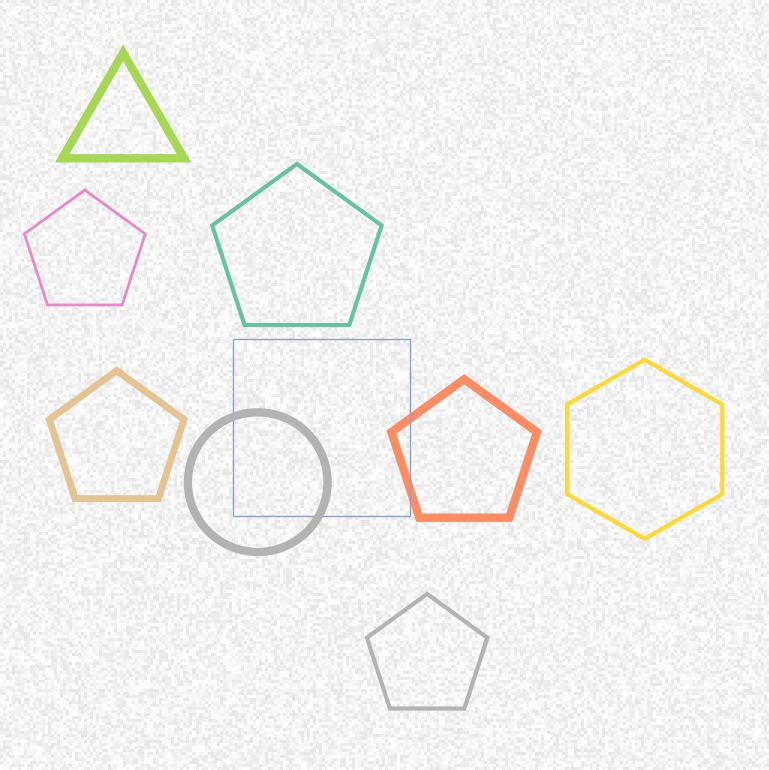[{"shape": "pentagon", "thickness": 1.5, "radius": 0.58, "center": [0.386, 0.671]}, {"shape": "pentagon", "thickness": 3, "radius": 0.5, "center": [0.603, 0.408]}, {"shape": "square", "thickness": 0.5, "radius": 0.58, "center": [0.418, 0.445]}, {"shape": "pentagon", "thickness": 1, "radius": 0.41, "center": [0.11, 0.671]}, {"shape": "triangle", "thickness": 3, "radius": 0.46, "center": [0.16, 0.84]}, {"shape": "hexagon", "thickness": 1.5, "radius": 0.58, "center": [0.837, 0.417]}, {"shape": "pentagon", "thickness": 2.5, "radius": 0.46, "center": [0.152, 0.427]}, {"shape": "circle", "thickness": 3, "radius": 0.45, "center": [0.335, 0.374]}, {"shape": "pentagon", "thickness": 1.5, "radius": 0.41, "center": [0.555, 0.146]}]